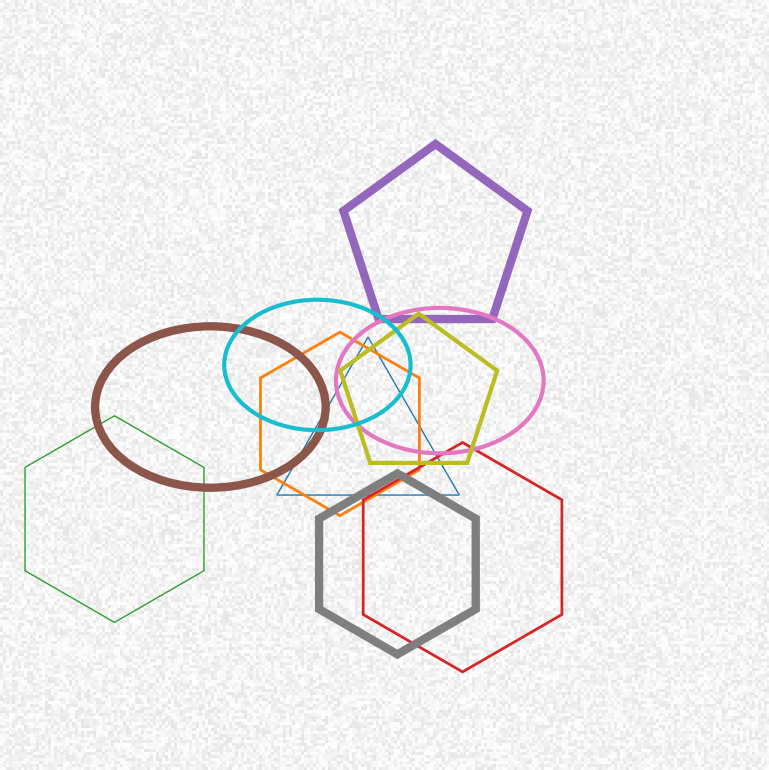[{"shape": "triangle", "thickness": 0.5, "radius": 0.68, "center": [0.478, 0.425]}, {"shape": "hexagon", "thickness": 1, "radius": 0.6, "center": [0.441, 0.449]}, {"shape": "hexagon", "thickness": 0.5, "radius": 0.67, "center": [0.149, 0.326]}, {"shape": "hexagon", "thickness": 1, "radius": 0.74, "center": [0.601, 0.276]}, {"shape": "pentagon", "thickness": 3, "radius": 0.63, "center": [0.566, 0.687]}, {"shape": "oval", "thickness": 3, "radius": 0.75, "center": [0.273, 0.471]}, {"shape": "oval", "thickness": 1.5, "radius": 0.67, "center": [0.571, 0.506]}, {"shape": "hexagon", "thickness": 3, "radius": 0.59, "center": [0.516, 0.268]}, {"shape": "pentagon", "thickness": 1.5, "radius": 0.54, "center": [0.544, 0.486]}, {"shape": "oval", "thickness": 1.5, "radius": 0.6, "center": [0.412, 0.526]}]